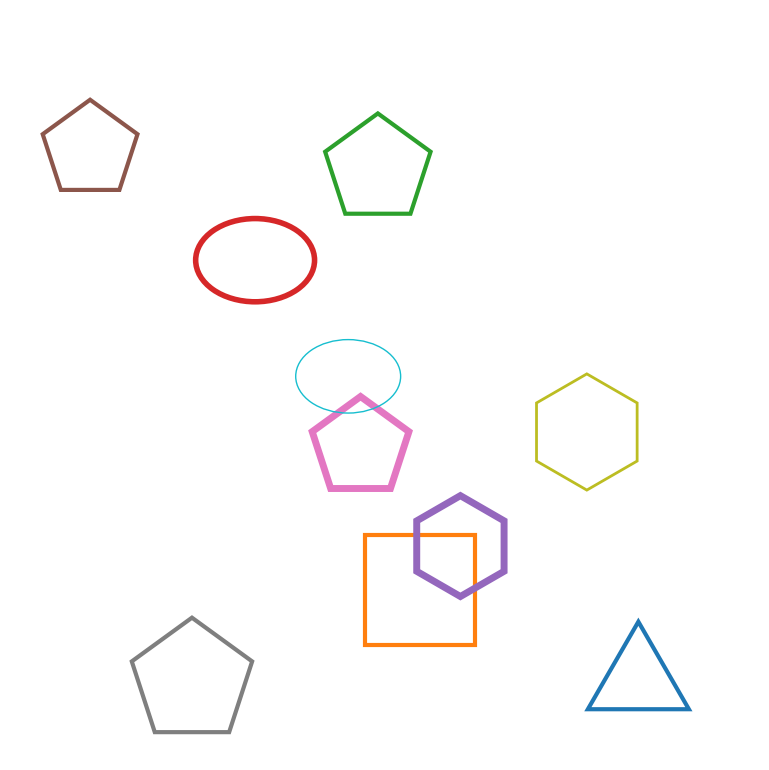[{"shape": "triangle", "thickness": 1.5, "radius": 0.38, "center": [0.829, 0.117]}, {"shape": "square", "thickness": 1.5, "radius": 0.36, "center": [0.546, 0.234]}, {"shape": "pentagon", "thickness": 1.5, "radius": 0.36, "center": [0.491, 0.781]}, {"shape": "oval", "thickness": 2, "radius": 0.39, "center": [0.331, 0.662]}, {"shape": "hexagon", "thickness": 2.5, "radius": 0.33, "center": [0.598, 0.291]}, {"shape": "pentagon", "thickness": 1.5, "radius": 0.32, "center": [0.117, 0.806]}, {"shape": "pentagon", "thickness": 2.5, "radius": 0.33, "center": [0.468, 0.419]}, {"shape": "pentagon", "thickness": 1.5, "radius": 0.41, "center": [0.249, 0.116]}, {"shape": "hexagon", "thickness": 1, "radius": 0.38, "center": [0.762, 0.439]}, {"shape": "oval", "thickness": 0.5, "radius": 0.34, "center": [0.452, 0.511]}]